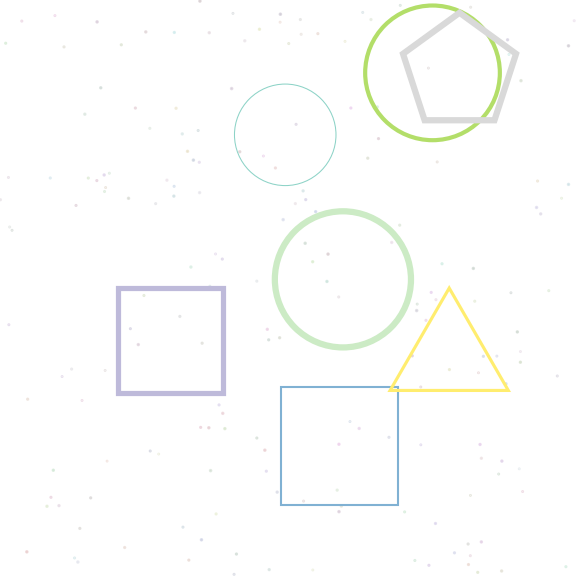[{"shape": "circle", "thickness": 0.5, "radius": 0.44, "center": [0.494, 0.766]}, {"shape": "square", "thickness": 2.5, "radius": 0.46, "center": [0.295, 0.409]}, {"shape": "square", "thickness": 1, "radius": 0.51, "center": [0.588, 0.227]}, {"shape": "circle", "thickness": 2, "radius": 0.58, "center": [0.749, 0.873]}, {"shape": "pentagon", "thickness": 3, "radius": 0.51, "center": [0.796, 0.874]}, {"shape": "circle", "thickness": 3, "radius": 0.59, "center": [0.594, 0.515]}, {"shape": "triangle", "thickness": 1.5, "radius": 0.59, "center": [0.778, 0.382]}]